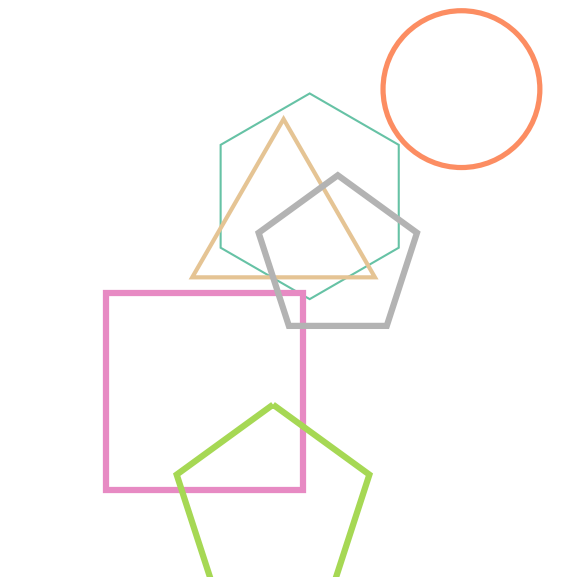[{"shape": "hexagon", "thickness": 1, "radius": 0.89, "center": [0.536, 0.659]}, {"shape": "circle", "thickness": 2.5, "radius": 0.68, "center": [0.799, 0.845]}, {"shape": "square", "thickness": 3, "radius": 0.85, "center": [0.354, 0.321]}, {"shape": "pentagon", "thickness": 3, "radius": 0.88, "center": [0.473, 0.123]}, {"shape": "triangle", "thickness": 2, "radius": 0.91, "center": [0.491, 0.61]}, {"shape": "pentagon", "thickness": 3, "radius": 0.72, "center": [0.585, 0.551]}]